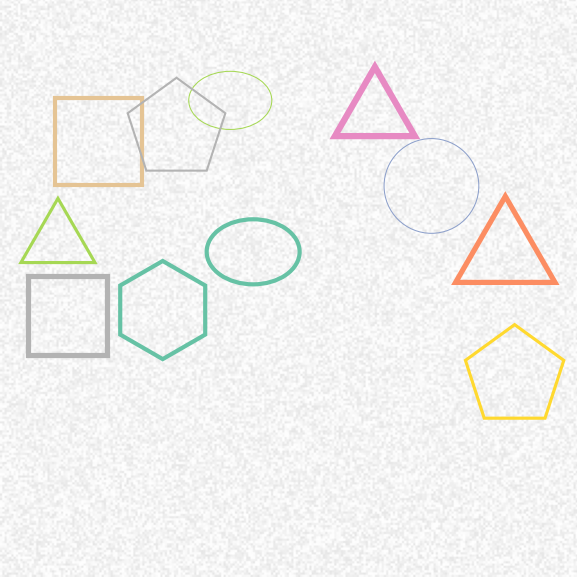[{"shape": "oval", "thickness": 2, "radius": 0.4, "center": [0.438, 0.563]}, {"shape": "hexagon", "thickness": 2, "radius": 0.42, "center": [0.282, 0.462]}, {"shape": "triangle", "thickness": 2.5, "radius": 0.5, "center": [0.875, 0.56]}, {"shape": "circle", "thickness": 0.5, "radius": 0.41, "center": [0.747, 0.677]}, {"shape": "triangle", "thickness": 3, "radius": 0.4, "center": [0.649, 0.803]}, {"shape": "triangle", "thickness": 1.5, "radius": 0.37, "center": [0.1, 0.582]}, {"shape": "oval", "thickness": 0.5, "radius": 0.36, "center": [0.399, 0.825]}, {"shape": "pentagon", "thickness": 1.5, "radius": 0.45, "center": [0.891, 0.347]}, {"shape": "square", "thickness": 2, "radius": 0.37, "center": [0.171, 0.754]}, {"shape": "pentagon", "thickness": 1, "radius": 0.44, "center": [0.306, 0.776]}, {"shape": "square", "thickness": 2.5, "radius": 0.34, "center": [0.117, 0.452]}]